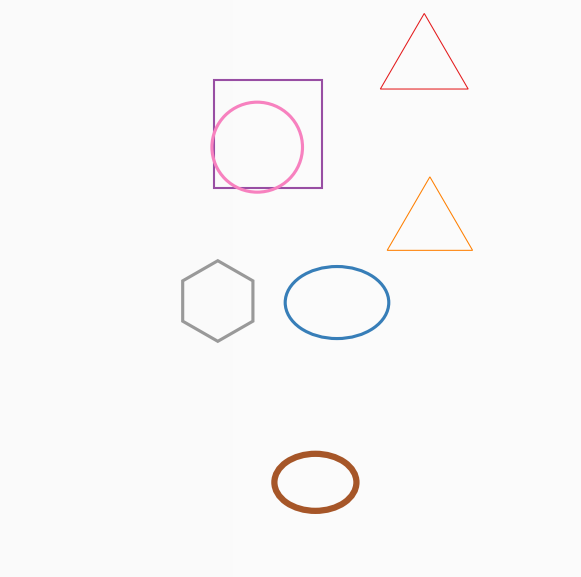[{"shape": "triangle", "thickness": 0.5, "radius": 0.44, "center": [0.73, 0.889]}, {"shape": "oval", "thickness": 1.5, "radius": 0.45, "center": [0.58, 0.475]}, {"shape": "square", "thickness": 1, "radius": 0.46, "center": [0.461, 0.767]}, {"shape": "triangle", "thickness": 0.5, "radius": 0.42, "center": [0.74, 0.608]}, {"shape": "oval", "thickness": 3, "radius": 0.35, "center": [0.543, 0.164]}, {"shape": "circle", "thickness": 1.5, "radius": 0.39, "center": [0.443, 0.744]}, {"shape": "hexagon", "thickness": 1.5, "radius": 0.35, "center": [0.375, 0.478]}]